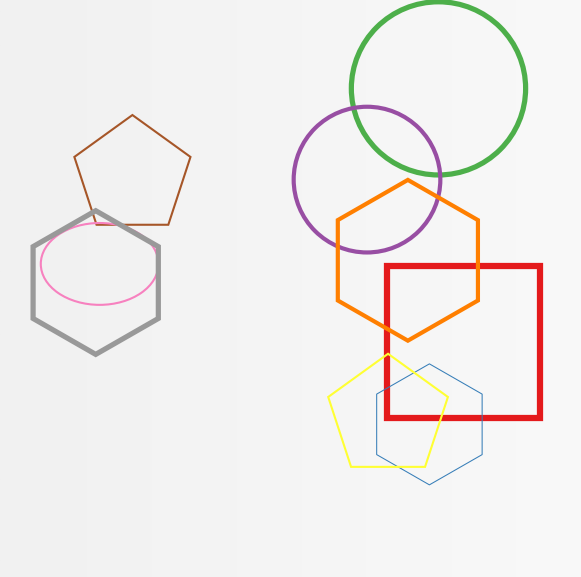[{"shape": "square", "thickness": 3, "radius": 0.66, "center": [0.797, 0.406]}, {"shape": "hexagon", "thickness": 0.5, "radius": 0.52, "center": [0.739, 0.264]}, {"shape": "circle", "thickness": 2.5, "radius": 0.75, "center": [0.754, 0.846]}, {"shape": "circle", "thickness": 2, "radius": 0.63, "center": [0.631, 0.688]}, {"shape": "hexagon", "thickness": 2, "radius": 0.7, "center": [0.702, 0.548]}, {"shape": "pentagon", "thickness": 1, "radius": 0.54, "center": [0.668, 0.278]}, {"shape": "pentagon", "thickness": 1, "radius": 0.53, "center": [0.228, 0.695]}, {"shape": "oval", "thickness": 1, "radius": 0.51, "center": [0.171, 0.542]}, {"shape": "hexagon", "thickness": 2.5, "radius": 0.62, "center": [0.165, 0.51]}]